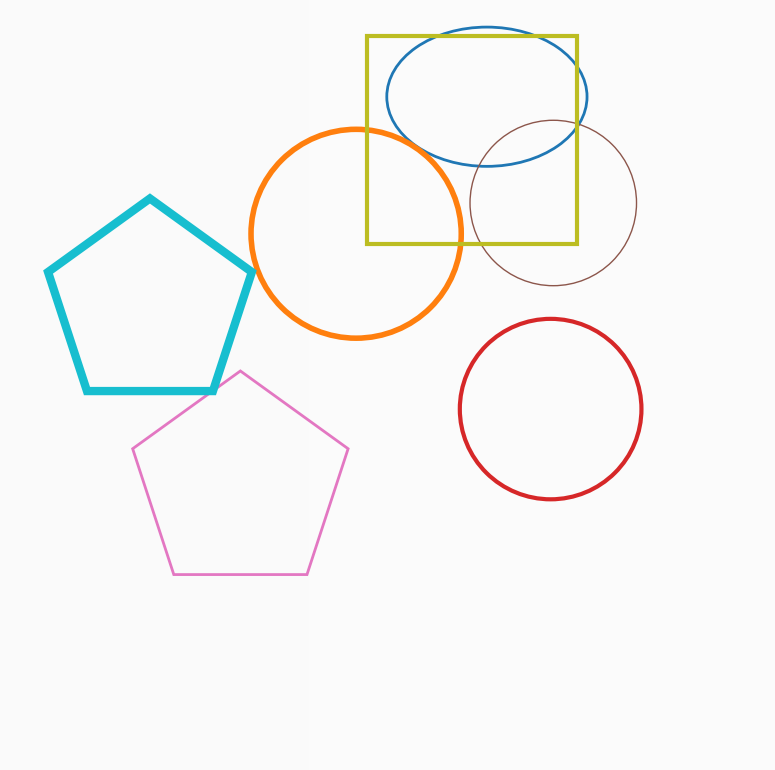[{"shape": "oval", "thickness": 1, "radius": 0.65, "center": [0.628, 0.874]}, {"shape": "circle", "thickness": 2, "radius": 0.68, "center": [0.46, 0.696]}, {"shape": "circle", "thickness": 1.5, "radius": 0.59, "center": [0.71, 0.469]}, {"shape": "circle", "thickness": 0.5, "radius": 0.54, "center": [0.714, 0.736]}, {"shape": "pentagon", "thickness": 1, "radius": 0.73, "center": [0.31, 0.372]}, {"shape": "square", "thickness": 1.5, "radius": 0.68, "center": [0.609, 0.818]}, {"shape": "pentagon", "thickness": 3, "radius": 0.69, "center": [0.193, 0.604]}]